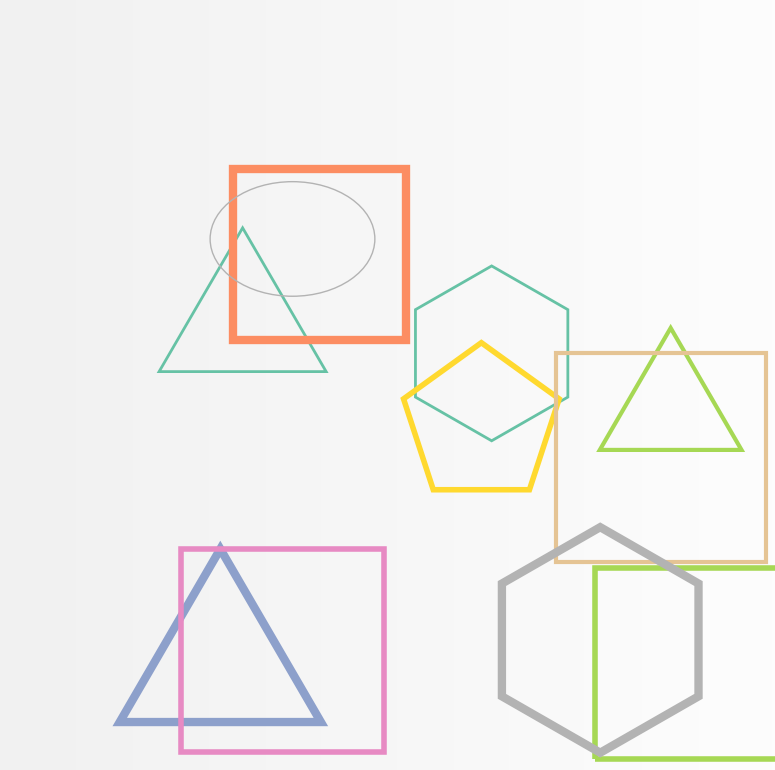[{"shape": "triangle", "thickness": 1, "radius": 0.62, "center": [0.313, 0.58]}, {"shape": "hexagon", "thickness": 1, "radius": 0.57, "center": [0.634, 0.541]}, {"shape": "square", "thickness": 3, "radius": 0.56, "center": [0.412, 0.669]}, {"shape": "triangle", "thickness": 3, "radius": 0.75, "center": [0.284, 0.137]}, {"shape": "square", "thickness": 2, "radius": 0.66, "center": [0.365, 0.155]}, {"shape": "square", "thickness": 2, "radius": 0.62, "center": [0.892, 0.139]}, {"shape": "triangle", "thickness": 1.5, "radius": 0.53, "center": [0.865, 0.468]}, {"shape": "pentagon", "thickness": 2, "radius": 0.53, "center": [0.621, 0.449]}, {"shape": "square", "thickness": 1.5, "radius": 0.68, "center": [0.853, 0.406]}, {"shape": "hexagon", "thickness": 3, "radius": 0.73, "center": [0.774, 0.169]}, {"shape": "oval", "thickness": 0.5, "radius": 0.53, "center": [0.377, 0.69]}]